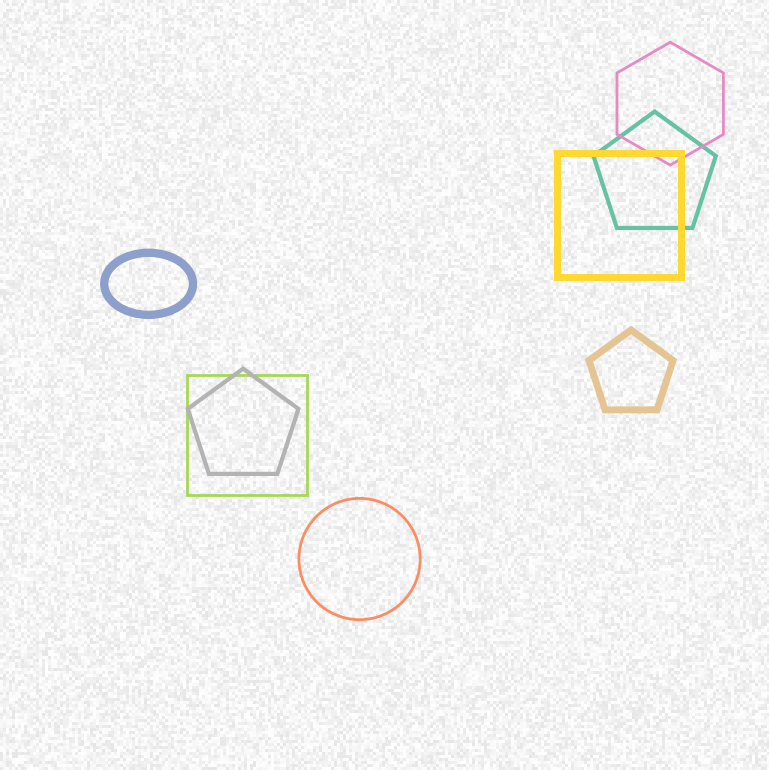[{"shape": "pentagon", "thickness": 1.5, "radius": 0.42, "center": [0.85, 0.772]}, {"shape": "circle", "thickness": 1, "radius": 0.39, "center": [0.467, 0.274]}, {"shape": "oval", "thickness": 3, "radius": 0.29, "center": [0.193, 0.631]}, {"shape": "hexagon", "thickness": 1, "radius": 0.4, "center": [0.87, 0.865]}, {"shape": "square", "thickness": 1, "radius": 0.39, "center": [0.321, 0.435]}, {"shape": "square", "thickness": 2.5, "radius": 0.4, "center": [0.804, 0.721]}, {"shape": "pentagon", "thickness": 2.5, "radius": 0.29, "center": [0.82, 0.514]}, {"shape": "pentagon", "thickness": 1.5, "radius": 0.38, "center": [0.316, 0.446]}]